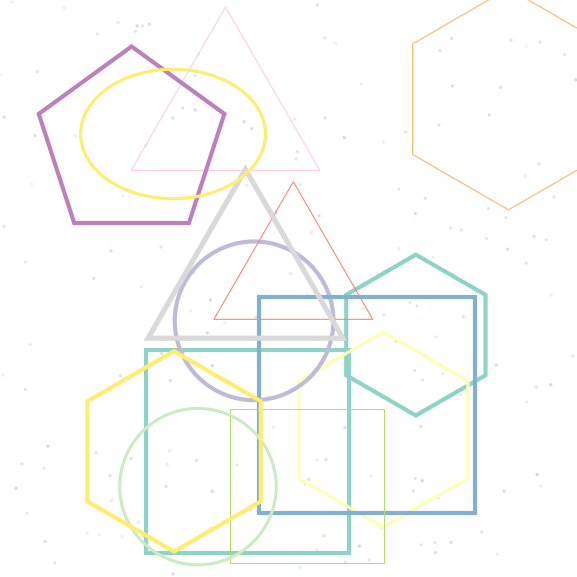[{"shape": "square", "thickness": 2, "radius": 0.88, "center": [0.428, 0.217]}, {"shape": "hexagon", "thickness": 2, "radius": 0.7, "center": [0.72, 0.419]}, {"shape": "hexagon", "thickness": 1.5, "radius": 0.84, "center": [0.664, 0.255]}, {"shape": "circle", "thickness": 2, "radius": 0.69, "center": [0.44, 0.444]}, {"shape": "triangle", "thickness": 0.5, "radius": 0.79, "center": [0.508, 0.526]}, {"shape": "square", "thickness": 2, "radius": 0.94, "center": [0.636, 0.297]}, {"shape": "hexagon", "thickness": 0.5, "radius": 0.96, "center": [0.88, 0.827]}, {"shape": "square", "thickness": 0.5, "radius": 0.67, "center": [0.532, 0.158]}, {"shape": "triangle", "thickness": 0.5, "radius": 0.94, "center": [0.391, 0.798]}, {"shape": "triangle", "thickness": 2.5, "radius": 0.97, "center": [0.425, 0.511]}, {"shape": "pentagon", "thickness": 2, "radius": 0.84, "center": [0.228, 0.75]}, {"shape": "circle", "thickness": 1.5, "radius": 0.68, "center": [0.343, 0.156]}, {"shape": "hexagon", "thickness": 2, "radius": 0.87, "center": [0.301, 0.218]}, {"shape": "oval", "thickness": 1.5, "radius": 0.8, "center": [0.3, 0.767]}]